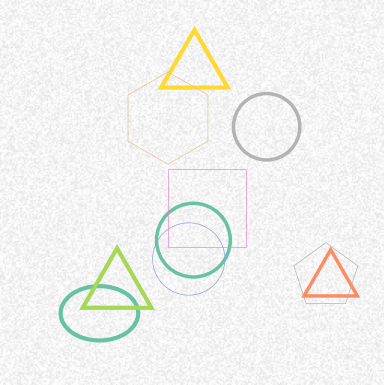[{"shape": "circle", "thickness": 2.5, "radius": 0.48, "center": [0.502, 0.376]}, {"shape": "oval", "thickness": 3, "radius": 0.5, "center": [0.258, 0.186]}, {"shape": "triangle", "thickness": 2.5, "radius": 0.4, "center": [0.859, 0.271]}, {"shape": "circle", "thickness": 0.5, "radius": 0.47, "center": [0.49, 0.327]}, {"shape": "square", "thickness": 0.5, "radius": 0.51, "center": [0.537, 0.46]}, {"shape": "triangle", "thickness": 3, "radius": 0.52, "center": [0.304, 0.252]}, {"shape": "triangle", "thickness": 3, "radius": 0.5, "center": [0.505, 0.822]}, {"shape": "hexagon", "thickness": 0.5, "radius": 0.6, "center": [0.436, 0.693]}, {"shape": "circle", "thickness": 2.5, "radius": 0.43, "center": [0.693, 0.671]}, {"shape": "pentagon", "thickness": 0.5, "radius": 0.44, "center": [0.846, 0.282]}]